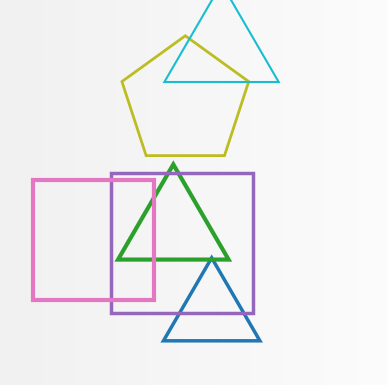[{"shape": "triangle", "thickness": 2.5, "radius": 0.72, "center": [0.546, 0.187]}, {"shape": "triangle", "thickness": 3, "radius": 0.82, "center": [0.447, 0.408]}, {"shape": "square", "thickness": 2.5, "radius": 0.91, "center": [0.469, 0.369]}, {"shape": "square", "thickness": 3, "radius": 0.78, "center": [0.241, 0.377]}, {"shape": "pentagon", "thickness": 2, "radius": 0.86, "center": [0.478, 0.735]}, {"shape": "triangle", "thickness": 1.5, "radius": 0.85, "center": [0.572, 0.872]}]